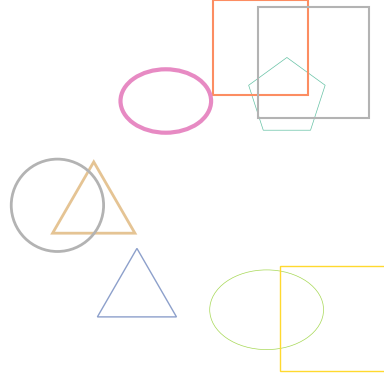[{"shape": "pentagon", "thickness": 0.5, "radius": 0.52, "center": [0.745, 0.746]}, {"shape": "square", "thickness": 1.5, "radius": 0.61, "center": [0.677, 0.877]}, {"shape": "triangle", "thickness": 1, "radius": 0.59, "center": [0.356, 0.236]}, {"shape": "oval", "thickness": 3, "radius": 0.59, "center": [0.431, 0.738]}, {"shape": "oval", "thickness": 0.5, "radius": 0.74, "center": [0.693, 0.195]}, {"shape": "square", "thickness": 1, "radius": 0.68, "center": [0.863, 0.173]}, {"shape": "triangle", "thickness": 2, "radius": 0.62, "center": [0.244, 0.456]}, {"shape": "square", "thickness": 1.5, "radius": 0.72, "center": [0.814, 0.838]}, {"shape": "circle", "thickness": 2, "radius": 0.6, "center": [0.149, 0.467]}]